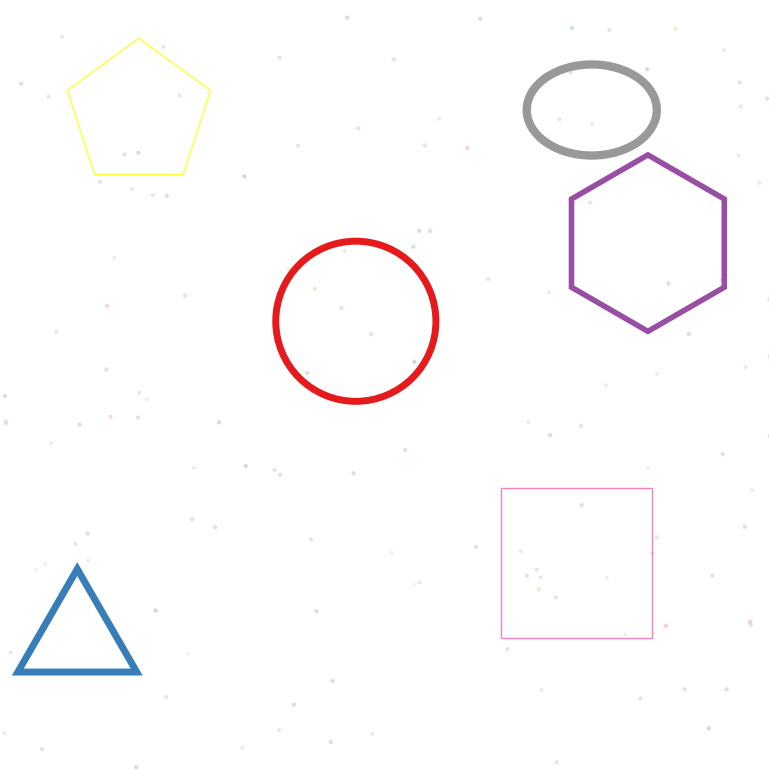[{"shape": "circle", "thickness": 2.5, "radius": 0.52, "center": [0.462, 0.583]}, {"shape": "triangle", "thickness": 2.5, "radius": 0.45, "center": [0.1, 0.172]}, {"shape": "hexagon", "thickness": 2, "radius": 0.57, "center": [0.841, 0.684]}, {"shape": "pentagon", "thickness": 0.5, "radius": 0.49, "center": [0.18, 0.852]}, {"shape": "square", "thickness": 0.5, "radius": 0.49, "center": [0.749, 0.269]}, {"shape": "oval", "thickness": 3, "radius": 0.42, "center": [0.769, 0.857]}]